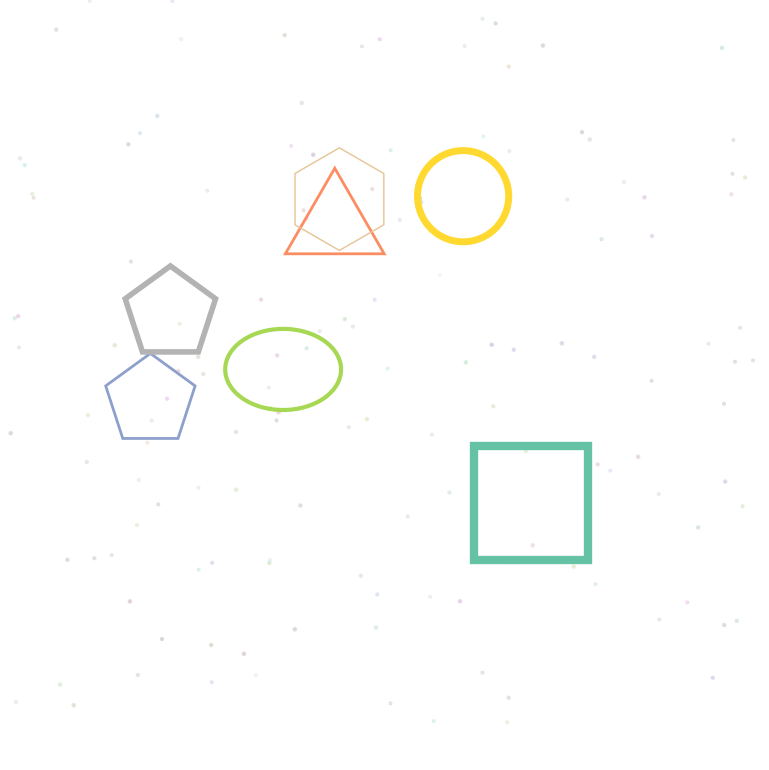[{"shape": "square", "thickness": 3, "radius": 0.37, "center": [0.689, 0.347]}, {"shape": "triangle", "thickness": 1, "radius": 0.37, "center": [0.435, 0.707]}, {"shape": "pentagon", "thickness": 1, "radius": 0.31, "center": [0.195, 0.48]}, {"shape": "oval", "thickness": 1.5, "radius": 0.38, "center": [0.368, 0.52]}, {"shape": "circle", "thickness": 2.5, "radius": 0.3, "center": [0.601, 0.745]}, {"shape": "hexagon", "thickness": 0.5, "radius": 0.33, "center": [0.441, 0.741]}, {"shape": "pentagon", "thickness": 2, "radius": 0.31, "center": [0.221, 0.593]}]